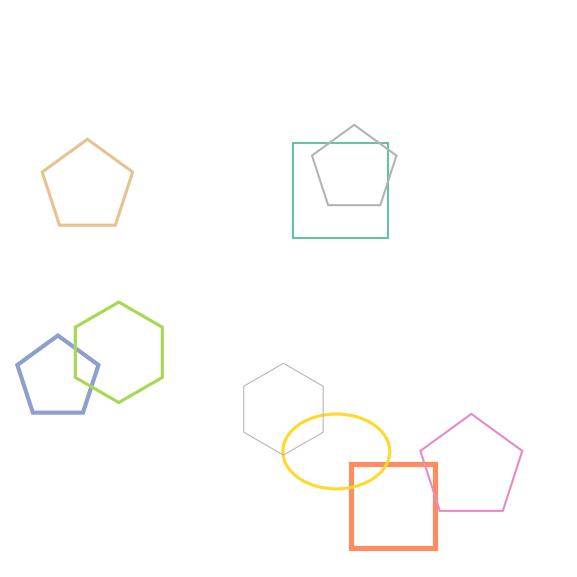[{"shape": "square", "thickness": 1, "radius": 0.41, "center": [0.59, 0.669]}, {"shape": "square", "thickness": 2.5, "radius": 0.37, "center": [0.68, 0.123]}, {"shape": "pentagon", "thickness": 2, "radius": 0.37, "center": [0.1, 0.344]}, {"shape": "pentagon", "thickness": 1, "radius": 0.46, "center": [0.816, 0.19]}, {"shape": "hexagon", "thickness": 1.5, "radius": 0.43, "center": [0.206, 0.389]}, {"shape": "oval", "thickness": 1.5, "radius": 0.46, "center": [0.582, 0.217]}, {"shape": "pentagon", "thickness": 1.5, "radius": 0.41, "center": [0.151, 0.676]}, {"shape": "hexagon", "thickness": 0.5, "radius": 0.4, "center": [0.491, 0.291]}, {"shape": "pentagon", "thickness": 1, "radius": 0.38, "center": [0.613, 0.706]}]